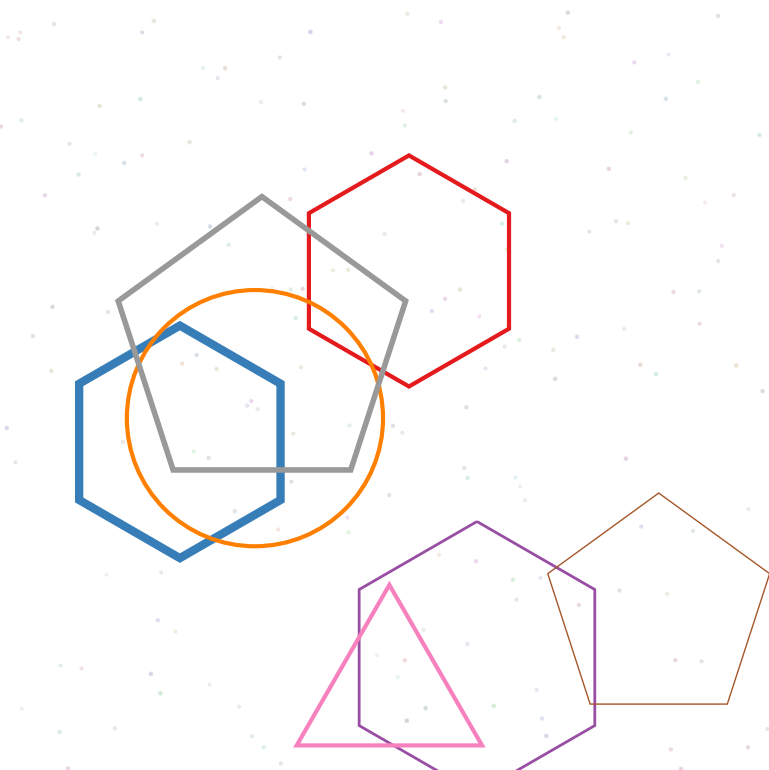[{"shape": "hexagon", "thickness": 1.5, "radius": 0.75, "center": [0.531, 0.648]}, {"shape": "hexagon", "thickness": 3, "radius": 0.76, "center": [0.234, 0.426]}, {"shape": "hexagon", "thickness": 1, "radius": 0.88, "center": [0.619, 0.146]}, {"shape": "circle", "thickness": 1.5, "radius": 0.83, "center": [0.331, 0.457]}, {"shape": "pentagon", "thickness": 0.5, "radius": 0.76, "center": [0.855, 0.208]}, {"shape": "triangle", "thickness": 1.5, "radius": 0.69, "center": [0.506, 0.101]}, {"shape": "pentagon", "thickness": 2, "radius": 0.98, "center": [0.34, 0.548]}]